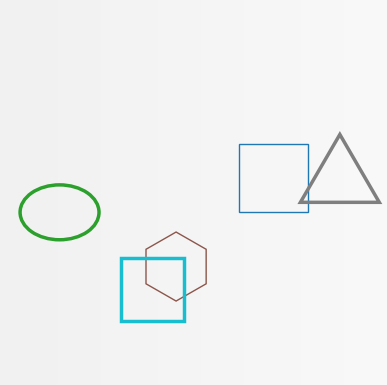[{"shape": "square", "thickness": 1, "radius": 0.44, "center": [0.706, 0.538]}, {"shape": "oval", "thickness": 2.5, "radius": 0.51, "center": [0.154, 0.449]}, {"shape": "hexagon", "thickness": 1, "radius": 0.45, "center": [0.454, 0.308]}, {"shape": "triangle", "thickness": 2.5, "radius": 0.59, "center": [0.877, 0.533]}, {"shape": "square", "thickness": 2.5, "radius": 0.41, "center": [0.394, 0.247]}]